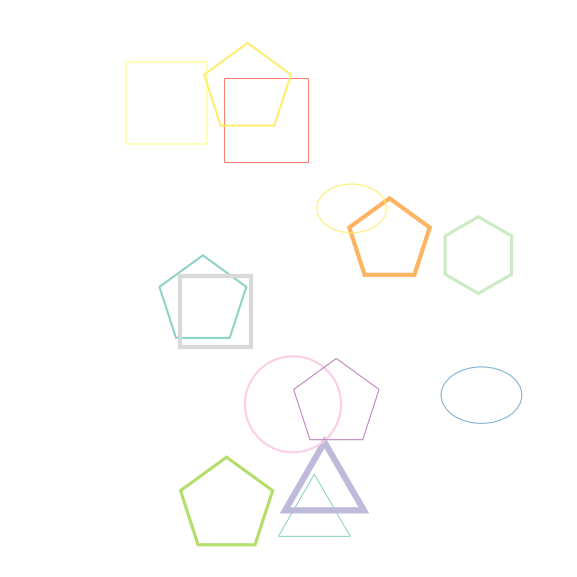[{"shape": "triangle", "thickness": 0.5, "radius": 0.36, "center": [0.544, 0.106]}, {"shape": "pentagon", "thickness": 1, "radius": 0.4, "center": [0.351, 0.478]}, {"shape": "square", "thickness": 1, "radius": 0.35, "center": [0.288, 0.821]}, {"shape": "triangle", "thickness": 3, "radius": 0.39, "center": [0.562, 0.155]}, {"shape": "square", "thickness": 0.5, "radius": 0.37, "center": [0.46, 0.791]}, {"shape": "oval", "thickness": 0.5, "radius": 0.35, "center": [0.834, 0.315]}, {"shape": "pentagon", "thickness": 2, "radius": 0.37, "center": [0.674, 0.582]}, {"shape": "pentagon", "thickness": 1.5, "radius": 0.42, "center": [0.392, 0.124]}, {"shape": "circle", "thickness": 1, "radius": 0.42, "center": [0.507, 0.299]}, {"shape": "square", "thickness": 2, "radius": 0.31, "center": [0.373, 0.46]}, {"shape": "pentagon", "thickness": 0.5, "radius": 0.39, "center": [0.582, 0.301]}, {"shape": "hexagon", "thickness": 1.5, "radius": 0.33, "center": [0.828, 0.557]}, {"shape": "oval", "thickness": 0.5, "radius": 0.3, "center": [0.609, 0.638]}, {"shape": "pentagon", "thickness": 1, "radius": 0.4, "center": [0.429, 0.846]}]